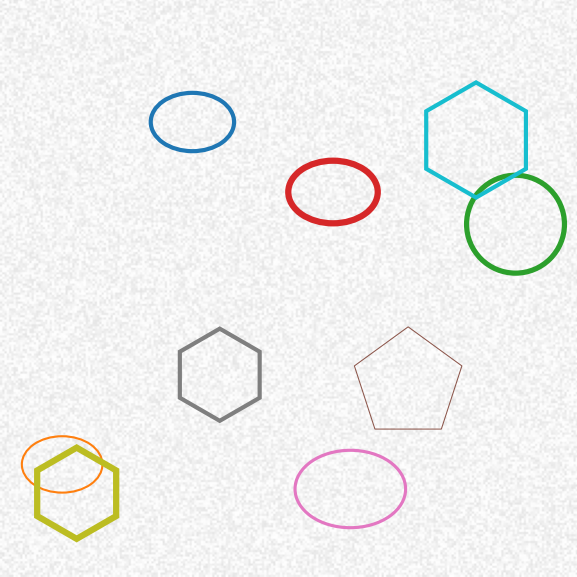[{"shape": "oval", "thickness": 2, "radius": 0.36, "center": [0.333, 0.788]}, {"shape": "oval", "thickness": 1, "radius": 0.35, "center": [0.108, 0.195]}, {"shape": "circle", "thickness": 2.5, "radius": 0.42, "center": [0.893, 0.611]}, {"shape": "oval", "thickness": 3, "radius": 0.39, "center": [0.577, 0.667]}, {"shape": "pentagon", "thickness": 0.5, "radius": 0.49, "center": [0.707, 0.335]}, {"shape": "oval", "thickness": 1.5, "radius": 0.48, "center": [0.607, 0.152]}, {"shape": "hexagon", "thickness": 2, "radius": 0.4, "center": [0.381, 0.35]}, {"shape": "hexagon", "thickness": 3, "radius": 0.39, "center": [0.133, 0.145]}, {"shape": "hexagon", "thickness": 2, "radius": 0.5, "center": [0.824, 0.757]}]